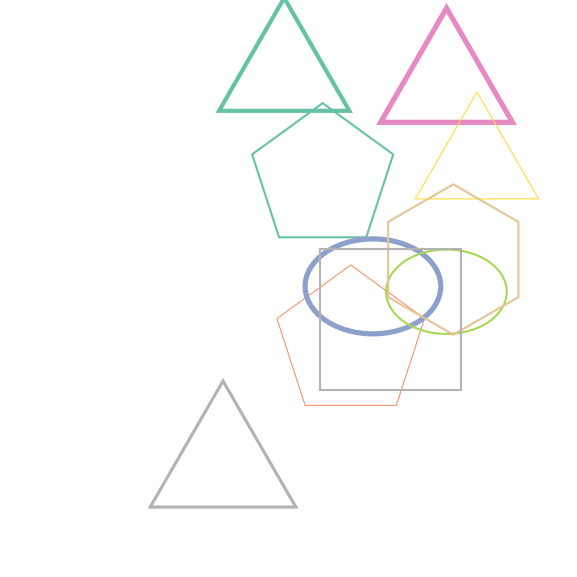[{"shape": "triangle", "thickness": 2, "radius": 0.65, "center": [0.492, 0.872]}, {"shape": "pentagon", "thickness": 1, "radius": 0.64, "center": [0.559, 0.692]}, {"shape": "pentagon", "thickness": 0.5, "radius": 0.67, "center": [0.607, 0.406]}, {"shape": "oval", "thickness": 2.5, "radius": 0.59, "center": [0.646, 0.503]}, {"shape": "triangle", "thickness": 2.5, "radius": 0.66, "center": [0.773, 0.853]}, {"shape": "oval", "thickness": 1, "radius": 0.52, "center": [0.773, 0.494]}, {"shape": "triangle", "thickness": 0.5, "radius": 0.62, "center": [0.826, 0.716]}, {"shape": "hexagon", "thickness": 1, "radius": 0.65, "center": [0.785, 0.55]}, {"shape": "square", "thickness": 1, "radius": 0.61, "center": [0.676, 0.445]}, {"shape": "triangle", "thickness": 1.5, "radius": 0.73, "center": [0.386, 0.194]}]